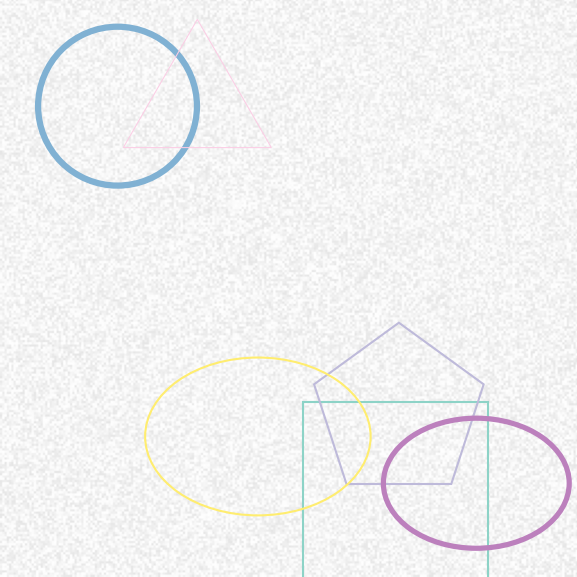[{"shape": "square", "thickness": 1, "radius": 0.8, "center": [0.685, 0.143]}, {"shape": "pentagon", "thickness": 1, "radius": 0.77, "center": [0.691, 0.286]}, {"shape": "circle", "thickness": 3, "radius": 0.69, "center": [0.204, 0.815]}, {"shape": "triangle", "thickness": 0.5, "radius": 0.74, "center": [0.342, 0.818]}, {"shape": "oval", "thickness": 2.5, "radius": 0.8, "center": [0.825, 0.162]}, {"shape": "oval", "thickness": 1, "radius": 0.98, "center": [0.447, 0.243]}]